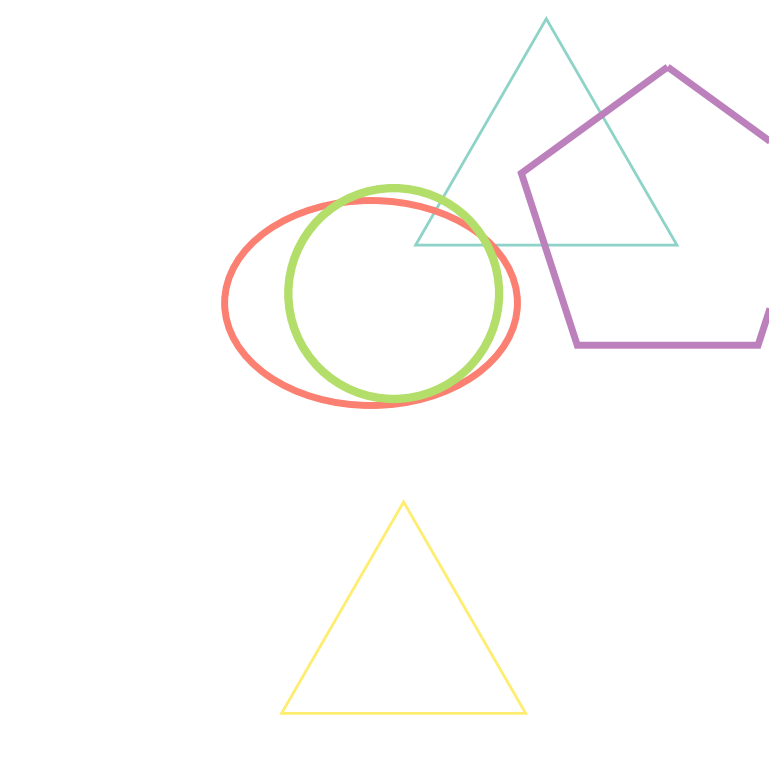[{"shape": "triangle", "thickness": 1, "radius": 0.98, "center": [0.709, 0.78]}, {"shape": "oval", "thickness": 2.5, "radius": 0.95, "center": [0.482, 0.606]}, {"shape": "circle", "thickness": 3, "radius": 0.68, "center": [0.511, 0.619]}, {"shape": "pentagon", "thickness": 2.5, "radius": 1.0, "center": [0.867, 0.713]}, {"shape": "triangle", "thickness": 1, "radius": 0.92, "center": [0.524, 0.165]}]